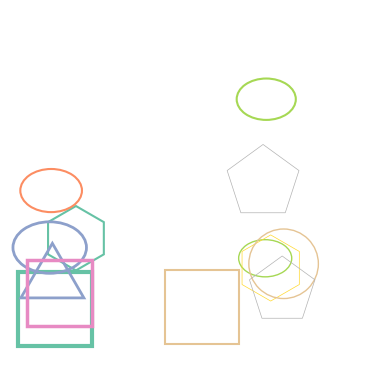[{"shape": "hexagon", "thickness": 1.5, "radius": 0.42, "center": [0.197, 0.381]}, {"shape": "square", "thickness": 3, "radius": 0.48, "center": [0.142, 0.197]}, {"shape": "oval", "thickness": 1.5, "radius": 0.4, "center": [0.133, 0.505]}, {"shape": "oval", "thickness": 2, "radius": 0.48, "center": [0.129, 0.357]}, {"shape": "triangle", "thickness": 2, "radius": 0.47, "center": [0.136, 0.273]}, {"shape": "square", "thickness": 2.5, "radius": 0.43, "center": [0.155, 0.24]}, {"shape": "oval", "thickness": 1.5, "radius": 0.38, "center": [0.692, 0.742]}, {"shape": "oval", "thickness": 1, "radius": 0.34, "center": [0.689, 0.329]}, {"shape": "hexagon", "thickness": 0.5, "radius": 0.43, "center": [0.703, 0.304]}, {"shape": "circle", "thickness": 1, "radius": 0.45, "center": [0.737, 0.315]}, {"shape": "square", "thickness": 1.5, "radius": 0.48, "center": [0.524, 0.202]}, {"shape": "pentagon", "thickness": 0.5, "radius": 0.45, "center": [0.733, 0.246]}, {"shape": "pentagon", "thickness": 0.5, "radius": 0.49, "center": [0.683, 0.527]}]